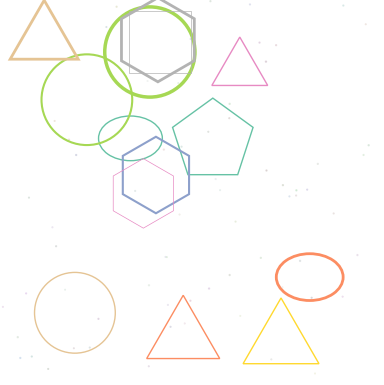[{"shape": "oval", "thickness": 1, "radius": 0.41, "center": [0.339, 0.641]}, {"shape": "pentagon", "thickness": 1, "radius": 0.55, "center": [0.553, 0.635]}, {"shape": "oval", "thickness": 2, "radius": 0.43, "center": [0.804, 0.28]}, {"shape": "triangle", "thickness": 1, "radius": 0.55, "center": [0.476, 0.123]}, {"shape": "hexagon", "thickness": 1.5, "radius": 0.5, "center": [0.405, 0.545]}, {"shape": "triangle", "thickness": 1, "radius": 0.42, "center": [0.623, 0.82]}, {"shape": "hexagon", "thickness": 0.5, "radius": 0.45, "center": [0.372, 0.498]}, {"shape": "circle", "thickness": 1.5, "radius": 0.59, "center": [0.226, 0.741]}, {"shape": "circle", "thickness": 2.5, "radius": 0.59, "center": [0.389, 0.865]}, {"shape": "triangle", "thickness": 1, "radius": 0.57, "center": [0.73, 0.112]}, {"shape": "circle", "thickness": 1, "radius": 0.52, "center": [0.195, 0.188]}, {"shape": "triangle", "thickness": 2, "radius": 0.51, "center": [0.115, 0.897]}, {"shape": "hexagon", "thickness": 2, "radius": 0.55, "center": [0.41, 0.897]}, {"shape": "square", "thickness": 0.5, "radius": 0.4, "center": [0.416, 0.89]}]